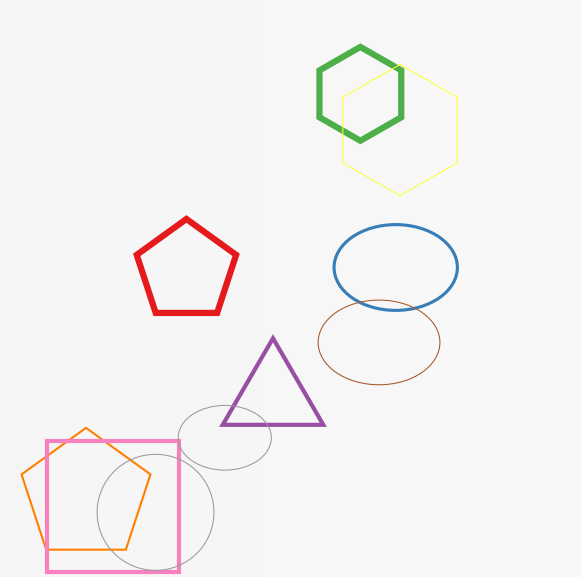[{"shape": "pentagon", "thickness": 3, "radius": 0.45, "center": [0.321, 0.53]}, {"shape": "oval", "thickness": 1.5, "radius": 0.53, "center": [0.681, 0.536]}, {"shape": "hexagon", "thickness": 3, "radius": 0.41, "center": [0.62, 0.837]}, {"shape": "triangle", "thickness": 2, "radius": 0.5, "center": [0.47, 0.313]}, {"shape": "pentagon", "thickness": 1, "radius": 0.58, "center": [0.148, 0.142]}, {"shape": "hexagon", "thickness": 0.5, "radius": 0.57, "center": [0.688, 0.774]}, {"shape": "oval", "thickness": 0.5, "radius": 0.52, "center": [0.652, 0.406]}, {"shape": "square", "thickness": 2, "radius": 0.57, "center": [0.195, 0.122]}, {"shape": "oval", "thickness": 0.5, "radius": 0.4, "center": [0.387, 0.241]}, {"shape": "circle", "thickness": 0.5, "radius": 0.5, "center": [0.268, 0.112]}]